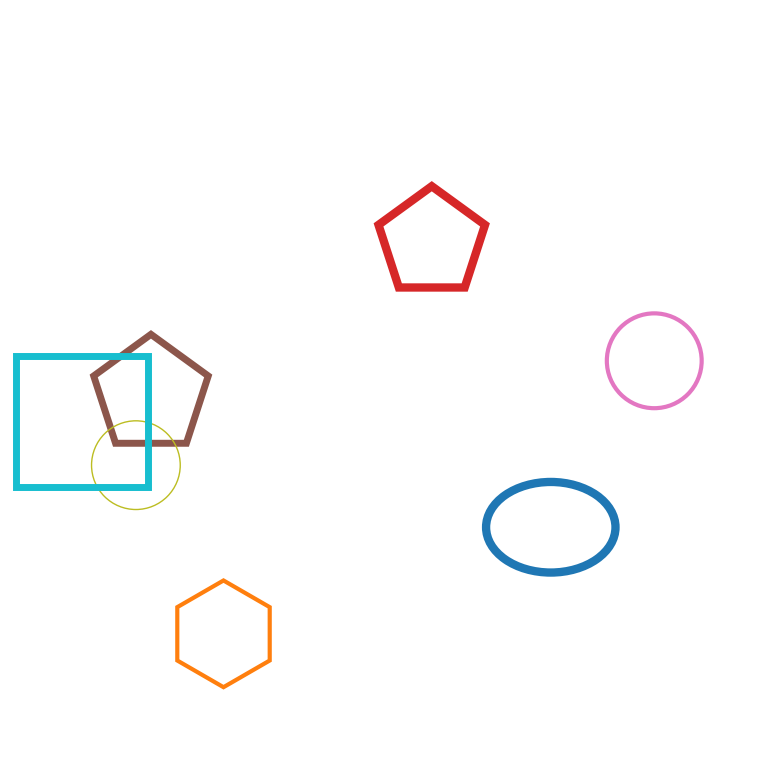[{"shape": "oval", "thickness": 3, "radius": 0.42, "center": [0.715, 0.315]}, {"shape": "hexagon", "thickness": 1.5, "radius": 0.35, "center": [0.29, 0.177]}, {"shape": "pentagon", "thickness": 3, "radius": 0.36, "center": [0.561, 0.685]}, {"shape": "pentagon", "thickness": 2.5, "radius": 0.39, "center": [0.196, 0.488]}, {"shape": "circle", "thickness": 1.5, "radius": 0.31, "center": [0.85, 0.531]}, {"shape": "circle", "thickness": 0.5, "radius": 0.29, "center": [0.176, 0.396]}, {"shape": "square", "thickness": 2.5, "radius": 0.43, "center": [0.107, 0.453]}]